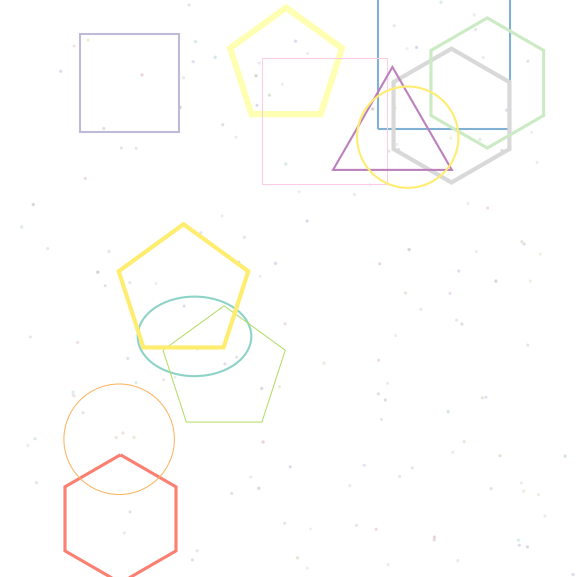[{"shape": "oval", "thickness": 1, "radius": 0.49, "center": [0.337, 0.417]}, {"shape": "pentagon", "thickness": 3, "radius": 0.51, "center": [0.495, 0.884]}, {"shape": "square", "thickness": 1, "radius": 0.42, "center": [0.224, 0.855]}, {"shape": "hexagon", "thickness": 1.5, "radius": 0.55, "center": [0.209, 0.101]}, {"shape": "square", "thickness": 1, "radius": 0.57, "center": [0.769, 0.889]}, {"shape": "circle", "thickness": 0.5, "radius": 0.48, "center": [0.206, 0.238]}, {"shape": "pentagon", "thickness": 0.5, "radius": 0.56, "center": [0.388, 0.358]}, {"shape": "square", "thickness": 0.5, "radius": 0.54, "center": [0.562, 0.79]}, {"shape": "hexagon", "thickness": 2, "radius": 0.58, "center": [0.782, 0.799]}, {"shape": "triangle", "thickness": 1, "radius": 0.59, "center": [0.68, 0.764]}, {"shape": "hexagon", "thickness": 1.5, "radius": 0.56, "center": [0.844, 0.855]}, {"shape": "pentagon", "thickness": 2, "radius": 0.59, "center": [0.318, 0.493]}, {"shape": "circle", "thickness": 1, "radius": 0.44, "center": [0.706, 0.762]}]